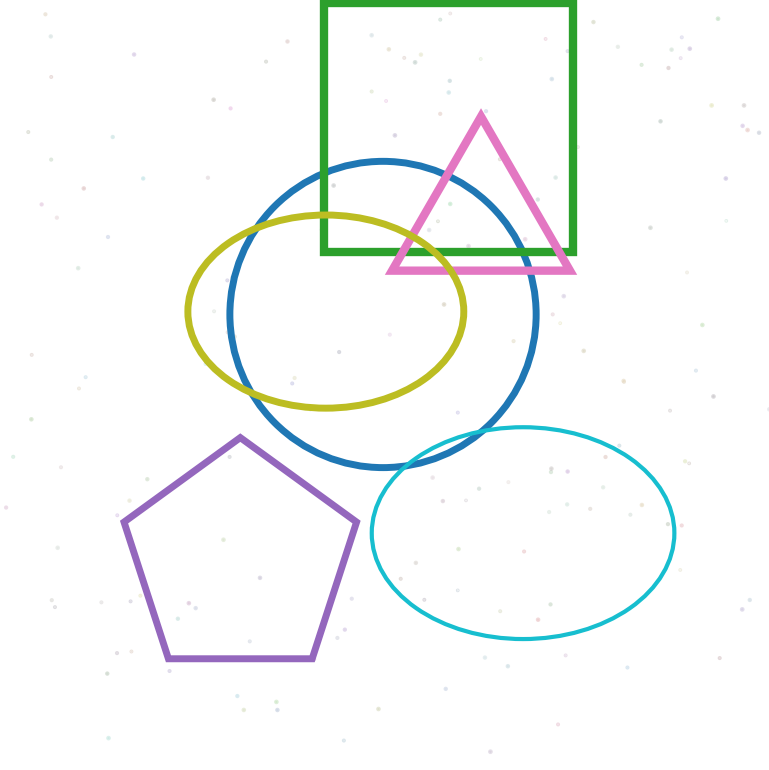[{"shape": "circle", "thickness": 2.5, "radius": 0.99, "center": [0.497, 0.592]}, {"shape": "square", "thickness": 3, "radius": 0.81, "center": [0.583, 0.834]}, {"shape": "pentagon", "thickness": 2.5, "radius": 0.79, "center": [0.312, 0.273]}, {"shape": "triangle", "thickness": 3, "radius": 0.67, "center": [0.625, 0.715]}, {"shape": "oval", "thickness": 2.5, "radius": 0.9, "center": [0.423, 0.595]}, {"shape": "oval", "thickness": 1.5, "radius": 0.98, "center": [0.679, 0.308]}]